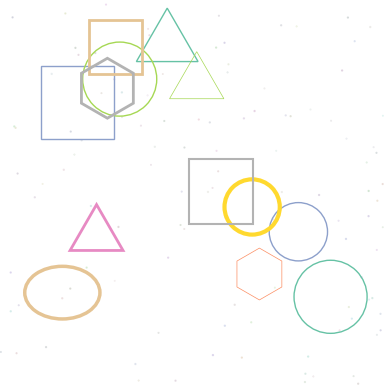[{"shape": "triangle", "thickness": 1, "radius": 0.46, "center": [0.434, 0.886]}, {"shape": "circle", "thickness": 1, "radius": 0.47, "center": [0.859, 0.229]}, {"shape": "hexagon", "thickness": 0.5, "radius": 0.34, "center": [0.674, 0.288]}, {"shape": "square", "thickness": 1, "radius": 0.47, "center": [0.2, 0.733]}, {"shape": "circle", "thickness": 1, "radius": 0.38, "center": [0.775, 0.398]}, {"shape": "triangle", "thickness": 2, "radius": 0.4, "center": [0.251, 0.389]}, {"shape": "triangle", "thickness": 0.5, "radius": 0.41, "center": [0.511, 0.784]}, {"shape": "circle", "thickness": 1, "radius": 0.48, "center": [0.311, 0.795]}, {"shape": "circle", "thickness": 3, "radius": 0.36, "center": [0.655, 0.462]}, {"shape": "oval", "thickness": 2.5, "radius": 0.49, "center": [0.162, 0.24]}, {"shape": "square", "thickness": 2, "radius": 0.35, "center": [0.3, 0.878]}, {"shape": "hexagon", "thickness": 2, "radius": 0.39, "center": [0.279, 0.771]}, {"shape": "square", "thickness": 1.5, "radius": 0.42, "center": [0.574, 0.503]}]